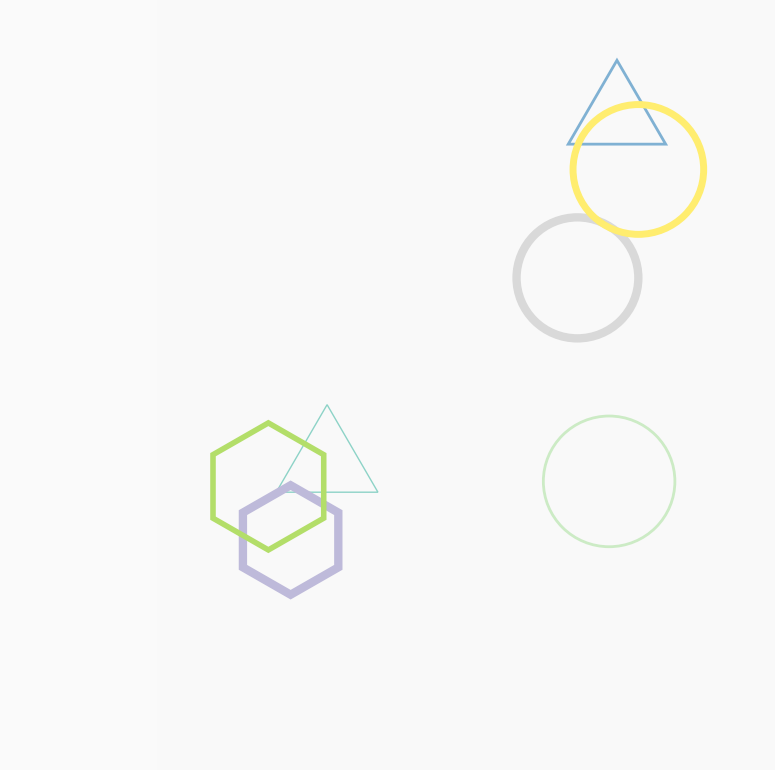[{"shape": "triangle", "thickness": 0.5, "radius": 0.38, "center": [0.422, 0.399]}, {"shape": "hexagon", "thickness": 3, "radius": 0.36, "center": [0.375, 0.299]}, {"shape": "triangle", "thickness": 1, "radius": 0.36, "center": [0.796, 0.849]}, {"shape": "hexagon", "thickness": 2, "radius": 0.41, "center": [0.346, 0.368]}, {"shape": "circle", "thickness": 3, "radius": 0.39, "center": [0.745, 0.639]}, {"shape": "circle", "thickness": 1, "radius": 0.42, "center": [0.786, 0.375]}, {"shape": "circle", "thickness": 2.5, "radius": 0.42, "center": [0.824, 0.78]}]